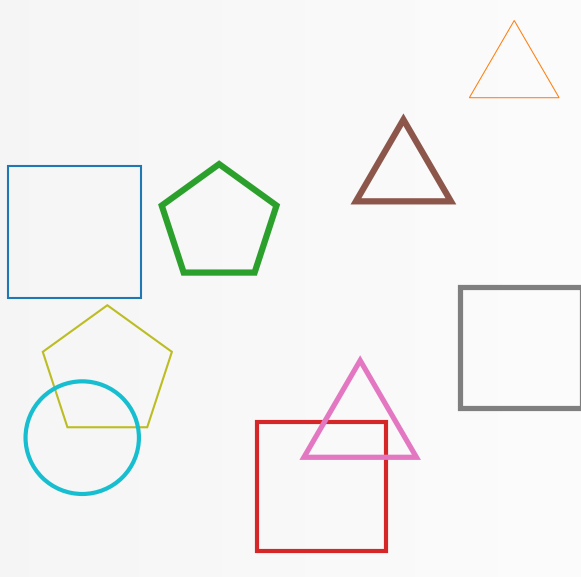[{"shape": "square", "thickness": 1, "radius": 0.57, "center": [0.128, 0.597]}, {"shape": "triangle", "thickness": 0.5, "radius": 0.45, "center": [0.885, 0.875]}, {"shape": "pentagon", "thickness": 3, "radius": 0.52, "center": [0.377, 0.611]}, {"shape": "square", "thickness": 2, "radius": 0.55, "center": [0.554, 0.157]}, {"shape": "triangle", "thickness": 3, "radius": 0.47, "center": [0.694, 0.698]}, {"shape": "triangle", "thickness": 2.5, "radius": 0.56, "center": [0.62, 0.263]}, {"shape": "square", "thickness": 2.5, "radius": 0.52, "center": [0.896, 0.398]}, {"shape": "pentagon", "thickness": 1, "radius": 0.58, "center": [0.185, 0.354]}, {"shape": "circle", "thickness": 2, "radius": 0.49, "center": [0.141, 0.241]}]